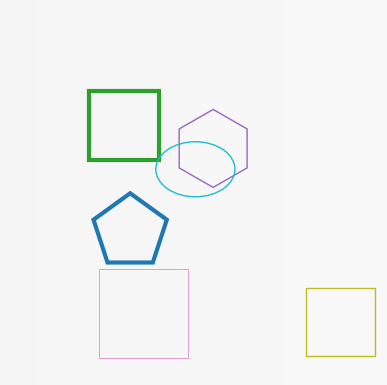[{"shape": "pentagon", "thickness": 3, "radius": 0.5, "center": [0.336, 0.399]}, {"shape": "square", "thickness": 3, "radius": 0.45, "center": [0.319, 0.674]}, {"shape": "hexagon", "thickness": 1, "radius": 0.51, "center": [0.55, 0.614]}, {"shape": "square", "thickness": 0.5, "radius": 0.57, "center": [0.37, 0.186]}, {"shape": "square", "thickness": 1, "radius": 0.44, "center": [0.878, 0.164]}, {"shape": "oval", "thickness": 1, "radius": 0.51, "center": [0.504, 0.56]}]